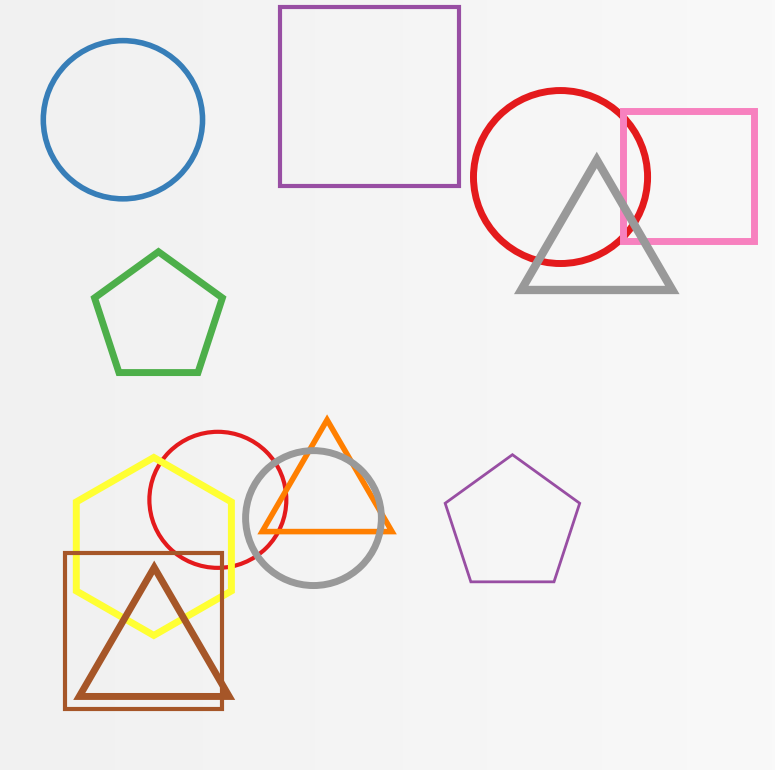[{"shape": "circle", "thickness": 1.5, "radius": 0.44, "center": [0.281, 0.351]}, {"shape": "circle", "thickness": 2.5, "radius": 0.56, "center": [0.723, 0.77]}, {"shape": "circle", "thickness": 2, "radius": 0.51, "center": [0.159, 0.845]}, {"shape": "pentagon", "thickness": 2.5, "radius": 0.43, "center": [0.204, 0.586]}, {"shape": "square", "thickness": 1.5, "radius": 0.58, "center": [0.477, 0.875]}, {"shape": "pentagon", "thickness": 1, "radius": 0.46, "center": [0.661, 0.318]}, {"shape": "triangle", "thickness": 2, "radius": 0.48, "center": [0.422, 0.358]}, {"shape": "hexagon", "thickness": 2.5, "radius": 0.58, "center": [0.199, 0.29]}, {"shape": "triangle", "thickness": 2.5, "radius": 0.56, "center": [0.199, 0.151]}, {"shape": "square", "thickness": 1.5, "radius": 0.51, "center": [0.185, 0.181]}, {"shape": "square", "thickness": 2.5, "radius": 0.42, "center": [0.889, 0.771]}, {"shape": "triangle", "thickness": 3, "radius": 0.56, "center": [0.77, 0.68]}, {"shape": "circle", "thickness": 2.5, "radius": 0.44, "center": [0.405, 0.327]}]